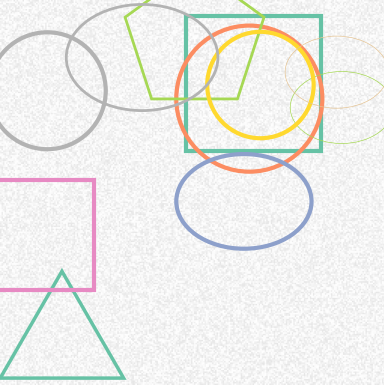[{"shape": "square", "thickness": 3, "radius": 0.88, "center": [0.658, 0.783]}, {"shape": "triangle", "thickness": 2.5, "radius": 0.93, "center": [0.161, 0.11]}, {"shape": "circle", "thickness": 3, "radius": 0.95, "center": [0.648, 0.744]}, {"shape": "oval", "thickness": 3, "radius": 0.88, "center": [0.634, 0.477]}, {"shape": "square", "thickness": 3, "radius": 0.72, "center": [0.101, 0.389]}, {"shape": "oval", "thickness": 0.5, "radius": 0.67, "center": [0.888, 0.721]}, {"shape": "pentagon", "thickness": 2, "radius": 0.95, "center": [0.505, 0.897]}, {"shape": "circle", "thickness": 3, "radius": 0.69, "center": [0.676, 0.779]}, {"shape": "oval", "thickness": 0.5, "radius": 0.67, "center": [0.874, 0.813]}, {"shape": "circle", "thickness": 3, "radius": 0.76, "center": [0.123, 0.764]}, {"shape": "oval", "thickness": 2, "radius": 0.98, "center": [0.369, 0.851]}]